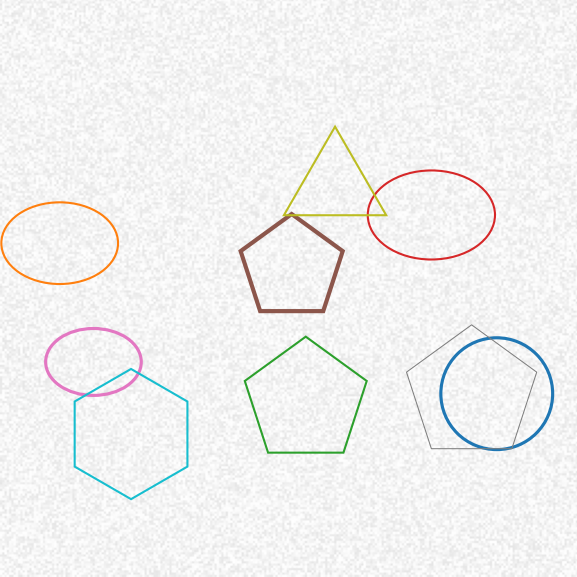[{"shape": "circle", "thickness": 1.5, "radius": 0.48, "center": [0.86, 0.317]}, {"shape": "oval", "thickness": 1, "radius": 0.51, "center": [0.103, 0.578]}, {"shape": "pentagon", "thickness": 1, "radius": 0.56, "center": [0.529, 0.305]}, {"shape": "oval", "thickness": 1, "radius": 0.55, "center": [0.747, 0.627]}, {"shape": "pentagon", "thickness": 2, "radius": 0.46, "center": [0.505, 0.536]}, {"shape": "oval", "thickness": 1.5, "radius": 0.41, "center": [0.162, 0.372]}, {"shape": "pentagon", "thickness": 0.5, "radius": 0.59, "center": [0.817, 0.318]}, {"shape": "triangle", "thickness": 1, "radius": 0.51, "center": [0.58, 0.678]}, {"shape": "hexagon", "thickness": 1, "radius": 0.56, "center": [0.227, 0.248]}]